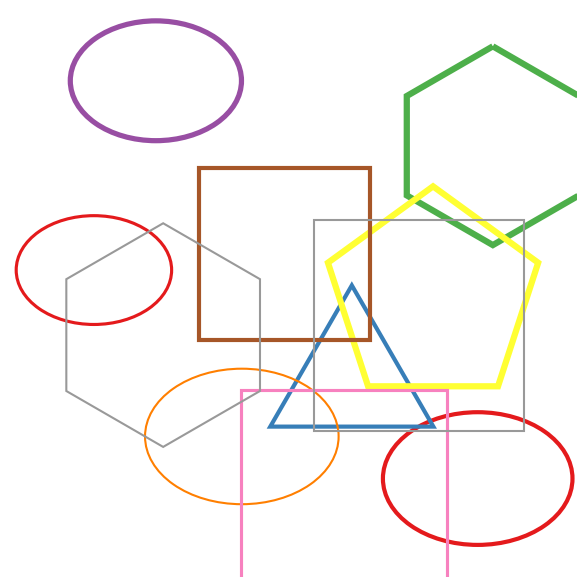[{"shape": "oval", "thickness": 1.5, "radius": 0.67, "center": [0.163, 0.531]}, {"shape": "oval", "thickness": 2, "radius": 0.82, "center": [0.827, 0.17]}, {"shape": "triangle", "thickness": 2, "radius": 0.82, "center": [0.609, 0.342]}, {"shape": "hexagon", "thickness": 3, "radius": 0.86, "center": [0.853, 0.747]}, {"shape": "oval", "thickness": 2.5, "radius": 0.74, "center": [0.27, 0.859]}, {"shape": "oval", "thickness": 1, "radius": 0.84, "center": [0.419, 0.243]}, {"shape": "pentagon", "thickness": 3, "radius": 0.96, "center": [0.75, 0.485]}, {"shape": "square", "thickness": 2, "radius": 0.74, "center": [0.493, 0.56]}, {"shape": "square", "thickness": 1.5, "radius": 0.89, "center": [0.596, 0.147]}, {"shape": "hexagon", "thickness": 1, "radius": 0.97, "center": [0.283, 0.419]}, {"shape": "square", "thickness": 1, "radius": 0.91, "center": [0.726, 0.436]}]